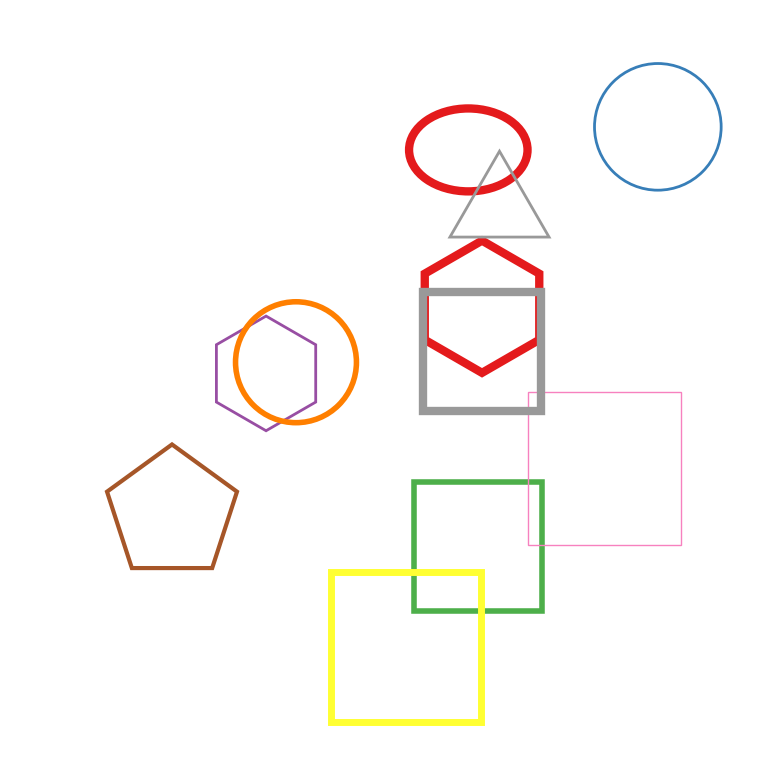[{"shape": "oval", "thickness": 3, "radius": 0.38, "center": [0.608, 0.805]}, {"shape": "hexagon", "thickness": 3, "radius": 0.43, "center": [0.626, 0.602]}, {"shape": "circle", "thickness": 1, "radius": 0.41, "center": [0.854, 0.835]}, {"shape": "square", "thickness": 2, "radius": 0.42, "center": [0.621, 0.29]}, {"shape": "hexagon", "thickness": 1, "radius": 0.37, "center": [0.346, 0.515]}, {"shape": "circle", "thickness": 2, "radius": 0.39, "center": [0.384, 0.53]}, {"shape": "square", "thickness": 2.5, "radius": 0.49, "center": [0.527, 0.16]}, {"shape": "pentagon", "thickness": 1.5, "radius": 0.44, "center": [0.223, 0.334]}, {"shape": "square", "thickness": 0.5, "radius": 0.5, "center": [0.785, 0.391]}, {"shape": "triangle", "thickness": 1, "radius": 0.37, "center": [0.649, 0.729]}, {"shape": "square", "thickness": 3, "radius": 0.38, "center": [0.626, 0.543]}]